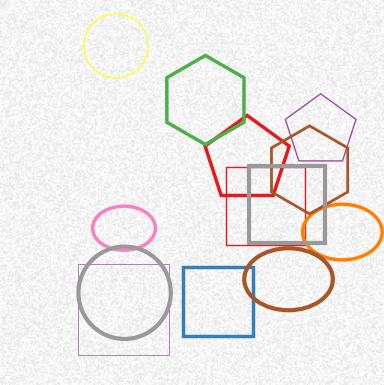[{"shape": "square", "thickness": 1, "radius": 0.51, "center": [0.69, 0.465]}, {"shape": "pentagon", "thickness": 2.5, "radius": 0.57, "center": [0.642, 0.585]}, {"shape": "square", "thickness": 2.5, "radius": 0.45, "center": [0.566, 0.217]}, {"shape": "hexagon", "thickness": 2.5, "radius": 0.58, "center": [0.534, 0.74]}, {"shape": "square", "thickness": 0.5, "radius": 0.59, "center": [0.321, 0.197]}, {"shape": "pentagon", "thickness": 1, "radius": 0.48, "center": [0.833, 0.66]}, {"shape": "oval", "thickness": 2.5, "radius": 0.52, "center": [0.889, 0.397]}, {"shape": "circle", "thickness": 1, "radius": 0.42, "center": [0.301, 0.881]}, {"shape": "oval", "thickness": 3, "radius": 0.58, "center": [0.749, 0.275]}, {"shape": "hexagon", "thickness": 2, "radius": 0.57, "center": [0.804, 0.559]}, {"shape": "oval", "thickness": 2.5, "radius": 0.41, "center": [0.322, 0.407]}, {"shape": "square", "thickness": 3, "radius": 0.5, "center": [0.745, 0.469]}, {"shape": "circle", "thickness": 3, "radius": 0.6, "center": [0.324, 0.24]}]